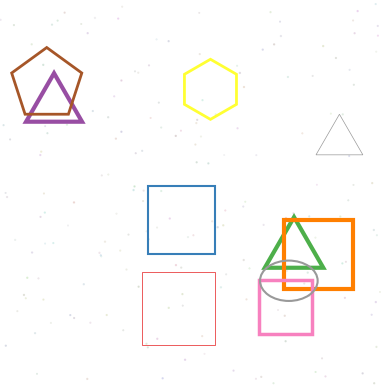[{"shape": "square", "thickness": 0.5, "radius": 0.47, "center": [0.464, 0.199]}, {"shape": "square", "thickness": 1.5, "radius": 0.44, "center": [0.472, 0.429]}, {"shape": "triangle", "thickness": 3, "radius": 0.44, "center": [0.764, 0.348]}, {"shape": "triangle", "thickness": 3, "radius": 0.42, "center": [0.14, 0.726]}, {"shape": "square", "thickness": 3, "radius": 0.45, "center": [0.828, 0.339]}, {"shape": "hexagon", "thickness": 2, "radius": 0.39, "center": [0.547, 0.768]}, {"shape": "pentagon", "thickness": 2, "radius": 0.48, "center": [0.121, 0.781]}, {"shape": "square", "thickness": 2.5, "radius": 0.35, "center": [0.742, 0.202]}, {"shape": "oval", "thickness": 1.5, "radius": 0.37, "center": [0.75, 0.271]}, {"shape": "triangle", "thickness": 0.5, "radius": 0.35, "center": [0.882, 0.633]}]